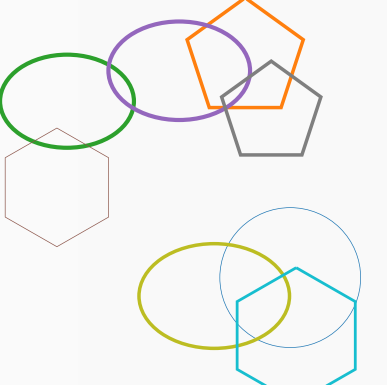[{"shape": "circle", "thickness": 0.5, "radius": 0.91, "center": [0.749, 0.279]}, {"shape": "pentagon", "thickness": 2.5, "radius": 0.79, "center": [0.633, 0.848]}, {"shape": "oval", "thickness": 3, "radius": 0.86, "center": [0.173, 0.737]}, {"shape": "oval", "thickness": 3, "radius": 0.91, "center": [0.463, 0.816]}, {"shape": "hexagon", "thickness": 0.5, "radius": 0.77, "center": [0.147, 0.513]}, {"shape": "pentagon", "thickness": 2.5, "radius": 0.67, "center": [0.7, 0.706]}, {"shape": "oval", "thickness": 2.5, "radius": 0.97, "center": [0.553, 0.231]}, {"shape": "hexagon", "thickness": 2, "radius": 0.88, "center": [0.764, 0.129]}]